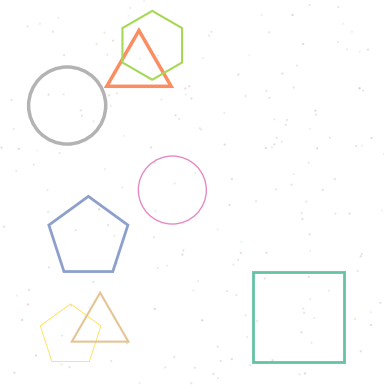[{"shape": "square", "thickness": 2, "radius": 0.59, "center": [0.775, 0.176]}, {"shape": "triangle", "thickness": 2.5, "radius": 0.48, "center": [0.361, 0.824]}, {"shape": "pentagon", "thickness": 2, "radius": 0.54, "center": [0.23, 0.382]}, {"shape": "circle", "thickness": 1, "radius": 0.44, "center": [0.448, 0.506]}, {"shape": "hexagon", "thickness": 1.5, "radius": 0.45, "center": [0.395, 0.882]}, {"shape": "pentagon", "thickness": 0.5, "radius": 0.41, "center": [0.183, 0.128]}, {"shape": "triangle", "thickness": 1.5, "radius": 0.42, "center": [0.26, 0.155]}, {"shape": "circle", "thickness": 2.5, "radius": 0.5, "center": [0.174, 0.726]}]